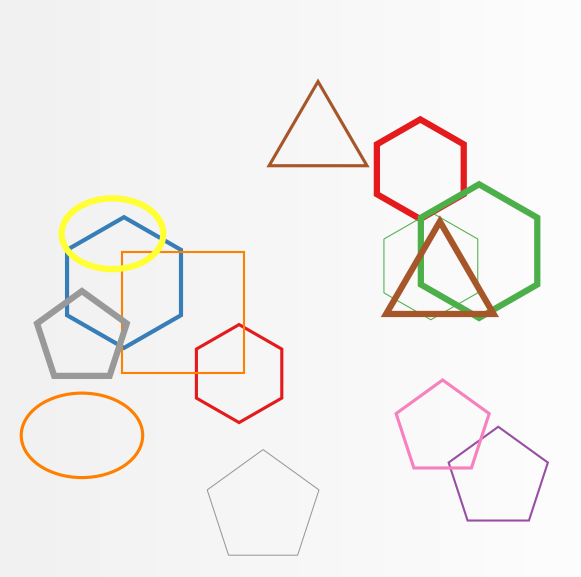[{"shape": "hexagon", "thickness": 3, "radius": 0.43, "center": [0.723, 0.706]}, {"shape": "hexagon", "thickness": 1.5, "radius": 0.42, "center": [0.411, 0.352]}, {"shape": "hexagon", "thickness": 2, "radius": 0.57, "center": [0.213, 0.51]}, {"shape": "hexagon", "thickness": 3, "radius": 0.58, "center": [0.824, 0.564]}, {"shape": "hexagon", "thickness": 0.5, "radius": 0.47, "center": [0.741, 0.539]}, {"shape": "pentagon", "thickness": 1, "radius": 0.45, "center": [0.857, 0.17]}, {"shape": "square", "thickness": 1, "radius": 0.52, "center": [0.315, 0.457]}, {"shape": "oval", "thickness": 1.5, "radius": 0.52, "center": [0.141, 0.245]}, {"shape": "oval", "thickness": 3, "radius": 0.44, "center": [0.193, 0.594]}, {"shape": "triangle", "thickness": 1.5, "radius": 0.49, "center": [0.547, 0.761]}, {"shape": "triangle", "thickness": 3, "radius": 0.53, "center": [0.757, 0.509]}, {"shape": "pentagon", "thickness": 1.5, "radius": 0.42, "center": [0.762, 0.257]}, {"shape": "pentagon", "thickness": 0.5, "radius": 0.51, "center": [0.453, 0.12]}, {"shape": "pentagon", "thickness": 3, "radius": 0.41, "center": [0.141, 0.414]}]